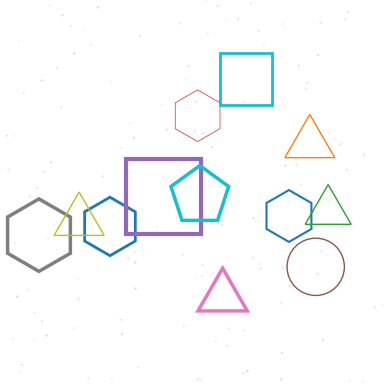[{"shape": "hexagon", "thickness": 2, "radius": 0.38, "center": [0.286, 0.412]}, {"shape": "hexagon", "thickness": 1.5, "radius": 0.34, "center": [0.751, 0.439]}, {"shape": "triangle", "thickness": 1, "radius": 0.37, "center": [0.805, 0.628]}, {"shape": "triangle", "thickness": 1, "radius": 0.34, "center": [0.852, 0.452]}, {"shape": "hexagon", "thickness": 0.5, "radius": 0.34, "center": [0.513, 0.699]}, {"shape": "square", "thickness": 3, "radius": 0.49, "center": [0.425, 0.49]}, {"shape": "circle", "thickness": 1, "radius": 0.37, "center": [0.82, 0.307]}, {"shape": "triangle", "thickness": 2.5, "radius": 0.37, "center": [0.578, 0.229]}, {"shape": "hexagon", "thickness": 2.5, "radius": 0.47, "center": [0.101, 0.389]}, {"shape": "triangle", "thickness": 1, "radius": 0.38, "center": [0.205, 0.426]}, {"shape": "square", "thickness": 2, "radius": 0.34, "center": [0.64, 0.795]}, {"shape": "pentagon", "thickness": 2.5, "radius": 0.39, "center": [0.519, 0.491]}]